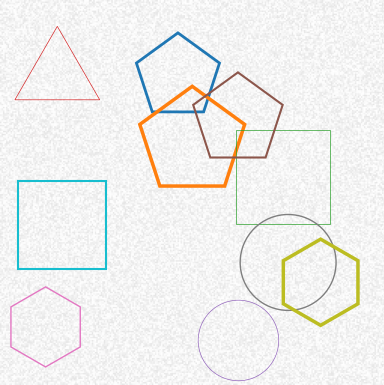[{"shape": "pentagon", "thickness": 2, "radius": 0.57, "center": [0.462, 0.801]}, {"shape": "pentagon", "thickness": 2.5, "radius": 0.72, "center": [0.499, 0.633]}, {"shape": "square", "thickness": 0.5, "radius": 0.61, "center": [0.735, 0.54]}, {"shape": "triangle", "thickness": 0.5, "radius": 0.64, "center": [0.149, 0.804]}, {"shape": "circle", "thickness": 0.5, "radius": 0.52, "center": [0.619, 0.116]}, {"shape": "pentagon", "thickness": 1.5, "radius": 0.61, "center": [0.618, 0.69]}, {"shape": "hexagon", "thickness": 1, "radius": 0.52, "center": [0.118, 0.151]}, {"shape": "circle", "thickness": 1, "radius": 0.62, "center": [0.748, 0.318]}, {"shape": "hexagon", "thickness": 2.5, "radius": 0.56, "center": [0.833, 0.267]}, {"shape": "square", "thickness": 1.5, "radius": 0.57, "center": [0.162, 0.417]}]